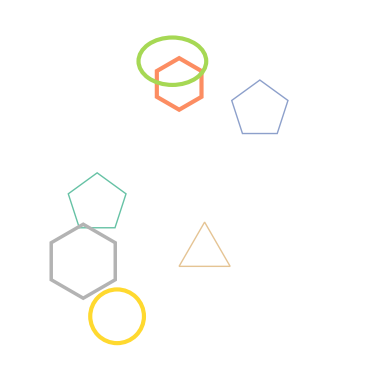[{"shape": "pentagon", "thickness": 1, "radius": 0.39, "center": [0.252, 0.472]}, {"shape": "hexagon", "thickness": 3, "radius": 0.33, "center": [0.465, 0.782]}, {"shape": "pentagon", "thickness": 1, "radius": 0.38, "center": [0.675, 0.715]}, {"shape": "oval", "thickness": 3, "radius": 0.44, "center": [0.448, 0.841]}, {"shape": "circle", "thickness": 3, "radius": 0.35, "center": [0.304, 0.178]}, {"shape": "triangle", "thickness": 1, "radius": 0.38, "center": [0.531, 0.346]}, {"shape": "hexagon", "thickness": 2.5, "radius": 0.48, "center": [0.216, 0.321]}]